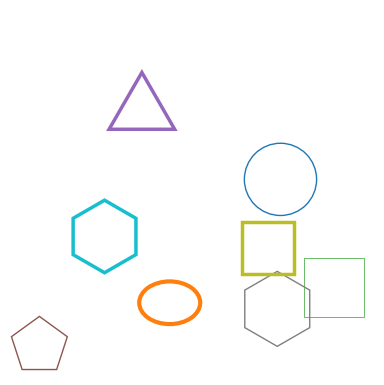[{"shape": "circle", "thickness": 1, "radius": 0.47, "center": [0.729, 0.534]}, {"shape": "oval", "thickness": 3, "radius": 0.4, "center": [0.441, 0.214]}, {"shape": "square", "thickness": 0.5, "radius": 0.39, "center": [0.868, 0.253]}, {"shape": "triangle", "thickness": 2.5, "radius": 0.49, "center": [0.369, 0.713]}, {"shape": "pentagon", "thickness": 1, "radius": 0.38, "center": [0.102, 0.102]}, {"shape": "hexagon", "thickness": 1, "radius": 0.49, "center": [0.72, 0.198]}, {"shape": "square", "thickness": 2.5, "radius": 0.34, "center": [0.695, 0.356]}, {"shape": "hexagon", "thickness": 2.5, "radius": 0.47, "center": [0.272, 0.386]}]